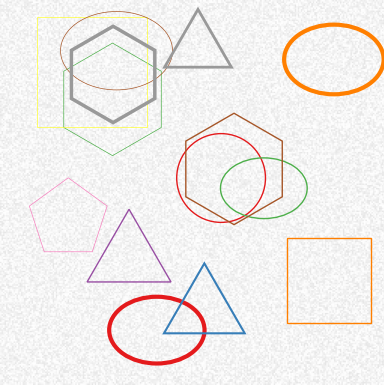[{"shape": "circle", "thickness": 1, "radius": 0.58, "center": [0.574, 0.538]}, {"shape": "oval", "thickness": 3, "radius": 0.62, "center": [0.407, 0.143]}, {"shape": "triangle", "thickness": 1.5, "radius": 0.61, "center": [0.531, 0.195]}, {"shape": "hexagon", "thickness": 0.5, "radius": 0.73, "center": [0.292, 0.742]}, {"shape": "oval", "thickness": 1, "radius": 0.56, "center": [0.685, 0.511]}, {"shape": "triangle", "thickness": 1, "radius": 0.63, "center": [0.335, 0.331]}, {"shape": "square", "thickness": 1, "radius": 0.55, "center": [0.854, 0.272]}, {"shape": "oval", "thickness": 3, "radius": 0.65, "center": [0.867, 0.846]}, {"shape": "square", "thickness": 0.5, "radius": 0.72, "center": [0.24, 0.814]}, {"shape": "hexagon", "thickness": 1, "radius": 0.72, "center": [0.608, 0.561]}, {"shape": "oval", "thickness": 0.5, "radius": 0.73, "center": [0.303, 0.868]}, {"shape": "pentagon", "thickness": 0.5, "radius": 0.53, "center": [0.177, 0.432]}, {"shape": "triangle", "thickness": 2, "radius": 0.5, "center": [0.514, 0.876]}, {"shape": "hexagon", "thickness": 2.5, "radius": 0.63, "center": [0.294, 0.807]}]